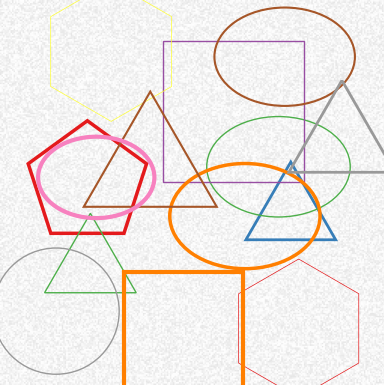[{"shape": "pentagon", "thickness": 2.5, "radius": 0.81, "center": [0.227, 0.525]}, {"shape": "hexagon", "thickness": 0.5, "radius": 0.9, "center": [0.776, 0.147]}, {"shape": "triangle", "thickness": 2, "radius": 0.67, "center": [0.755, 0.445]}, {"shape": "oval", "thickness": 1, "radius": 0.93, "center": [0.723, 0.567]}, {"shape": "triangle", "thickness": 1, "radius": 0.69, "center": [0.235, 0.308]}, {"shape": "square", "thickness": 1, "radius": 0.92, "center": [0.607, 0.71]}, {"shape": "square", "thickness": 3, "radius": 0.77, "center": [0.476, 0.138]}, {"shape": "oval", "thickness": 2.5, "radius": 0.98, "center": [0.636, 0.439]}, {"shape": "hexagon", "thickness": 0.5, "radius": 0.91, "center": [0.289, 0.866]}, {"shape": "triangle", "thickness": 1.5, "radius": 1.0, "center": [0.39, 0.563]}, {"shape": "oval", "thickness": 1.5, "radius": 0.91, "center": [0.739, 0.853]}, {"shape": "oval", "thickness": 3, "radius": 0.76, "center": [0.25, 0.539]}, {"shape": "triangle", "thickness": 2, "radius": 0.8, "center": [0.888, 0.632]}, {"shape": "circle", "thickness": 1, "radius": 0.82, "center": [0.146, 0.192]}]